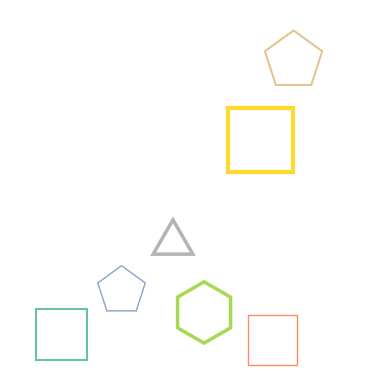[{"shape": "square", "thickness": 1.5, "radius": 0.33, "center": [0.16, 0.13]}, {"shape": "square", "thickness": 1, "radius": 0.32, "center": [0.707, 0.117]}, {"shape": "pentagon", "thickness": 1, "radius": 0.32, "center": [0.316, 0.245]}, {"shape": "hexagon", "thickness": 2.5, "radius": 0.4, "center": [0.53, 0.188]}, {"shape": "square", "thickness": 3, "radius": 0.42, "center": [0.677, 0.637]}, {"shape": "pentagon", "thickness": 1.5, "radius": 0.39, "center": [0.762, 0.843]}, {"shape": "triangle", "thickness": 2.5, "radius": 0.3, "center": [0.449, 0.37]}]